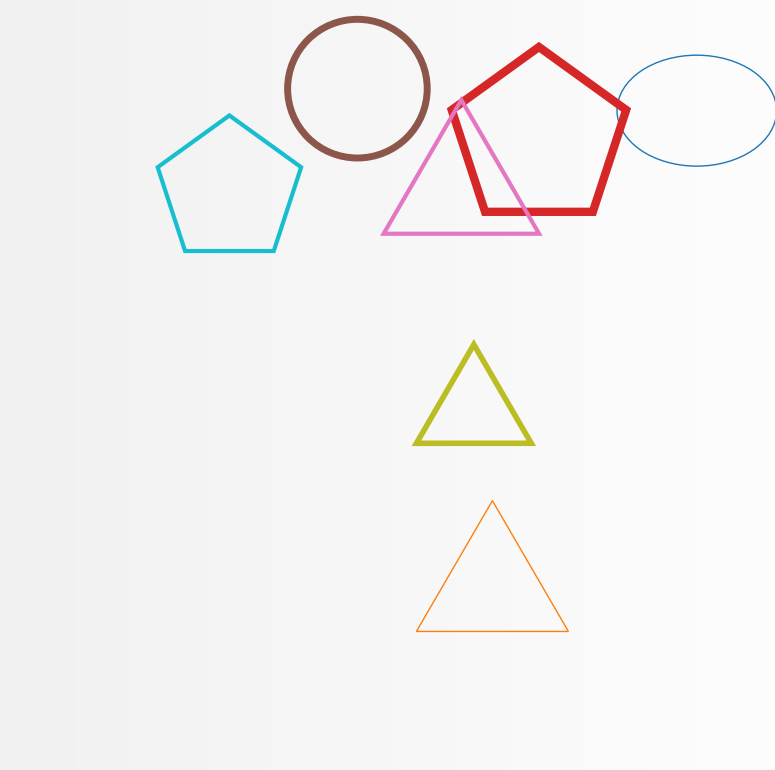[{"shape": "oval", "thickness": 0.5, "radius": 0.51, "center": [0.899, 0.856]}, {"shape": "triangle", "thickness": 0.5, "radius": 0.57, "center": [0.635, 0.237]}, {"shape": "pentagon", "thickness": 3, "radius": 0.59, "center": [0.695, 0.821]}, {"shape": "circle", "thickness": 2.5, "radius": 0.45, "center": [0.461, 0.885]}, {"shape": "triangle", "thickness": 1.5, "radius": 0.58, "center": [0.595, 0.754]}, {"shape": "triangle", "thickness": 2, "radius": 0.43, "center": [0.611, 0.467]}, {"shape": "pentagon", "thickness": 1.5, "radius": 0.49, "center": [0.296, 0.753]}]